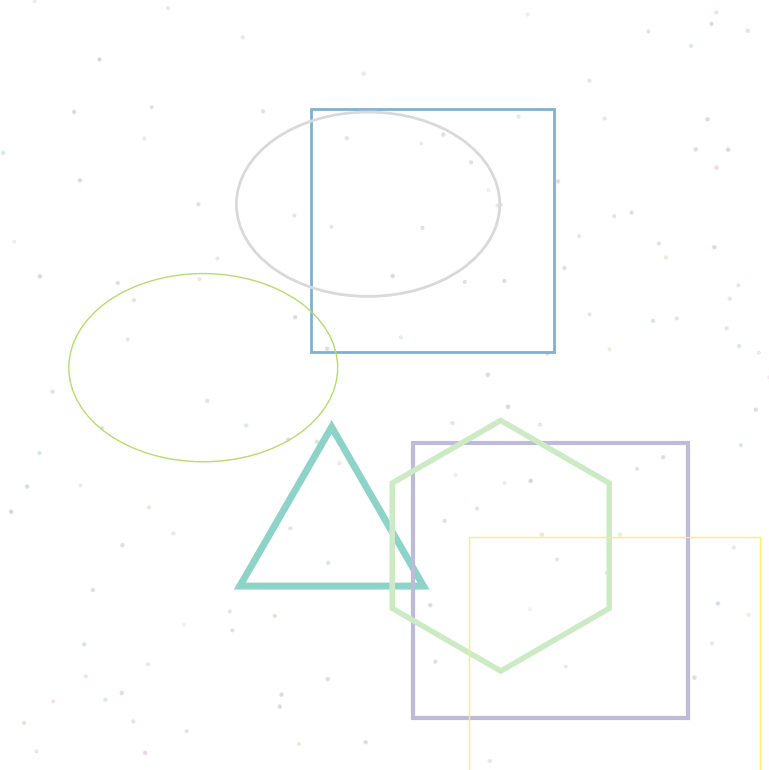[{"shape": "triangle", "thickness": 2.5, "radius": 0.69, "center": [0.431, 0.308]}, {"shape": "square", "thickness": 1.5, "radius": 0.89, "center": [0.715, 0.246]}, {"shape": "square", "thickness": 1, "radius": 0.79, "center": [0.562, 0.7]}, {"shape": "oval", "thickness": 0.5, "radius": 0.87, "center": [0.264, 0.523]}, {"shape": "oval", "thickness": 1, "radius": 0.86, "center": [0.478, 0.735]}, {"shape": "hexagon", "thickness": 2, "radius": 0.81, "center": [0.65, 0.291]}, {"shape": "square", "thickness": 0.5, "radius": 0.94, "center": [0.798, 0.114]}]